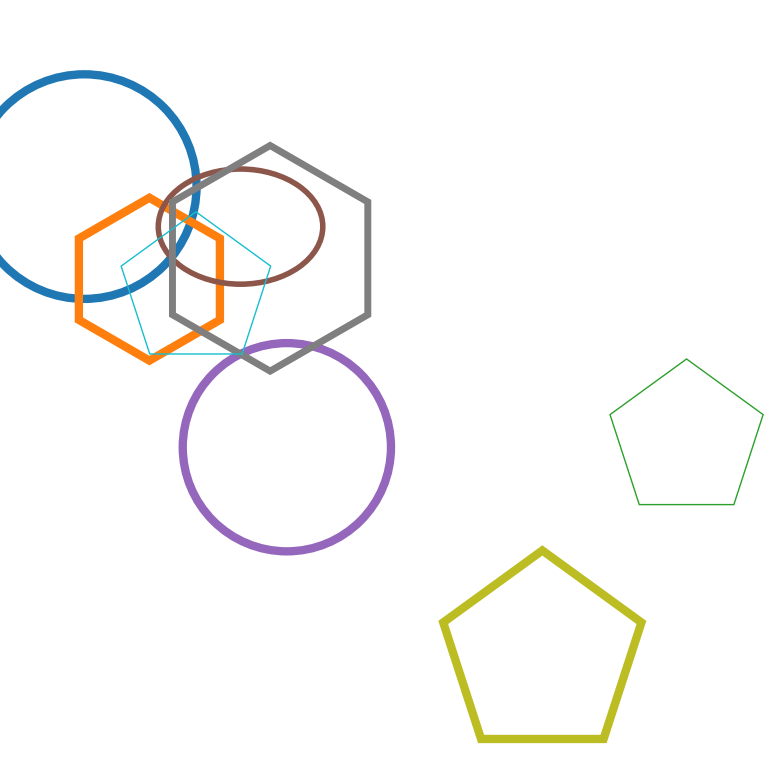[{"shape": "circle", "thickness": 3, "radius": 0.73, "center": [0.109, 0.758]}, {"shape": "hexagon", "thickness": 3, "radius": 0.53, "center": [0.194, 0.637]}, {"shape": "pentagon", "thickness": 0.5, "radius": 0.52, "center": [0.892, 0.429]}, {"shape": "circle", "thickness": 3, "radius": 0.68, "center": [0.373, 0.419]}, {"shape": "oval", "thickness": 2, "radius": 0.53, "center": [0.312, 0.706]}, {"shape": "hexagon", "thickness": 2.5, "radius": 0.73, "center": [0.351, 0.665]}, {"shape": "pentagon", "thickness": 3, "radius": 0.68, "center": [0.704, 0.15]}, {"shape": "pentagon", "thickness": 0.5, "radius": 0.51, "center": [0.254, 0.623]}]